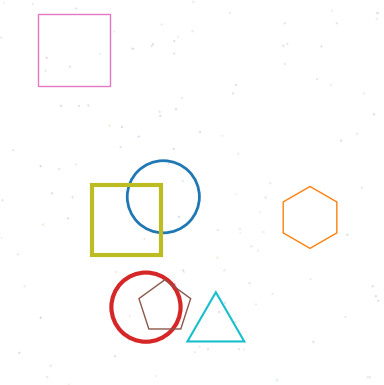[{"shape": "circle", "thickness": 2, "radius": 0.47, "center": [0.424, 0.489]}, {"shape": "hexagon", "thickness": 1, "radius": 0.4, "center": [0.805, 0.435]}, {"shape": "circle", "thickness": 3, "radius": 0.45, "center": [0.379, 0.202]}, {"shape": "pentagon", "thickness": 1, "radius": 0.35, "center": [0.428, 0.203]}, {"shape": "square", "thickness": 1, "radius": 0.47, "center": [0.192, 0.871]}, {"shape": "square", "thickness": 3, "radius": 0.45, "center": [0.328, 0.428]}, {"shape": "triangle", "thickness": 1.5, "radius": 0.43, "center": [0.561, 0.156]}]